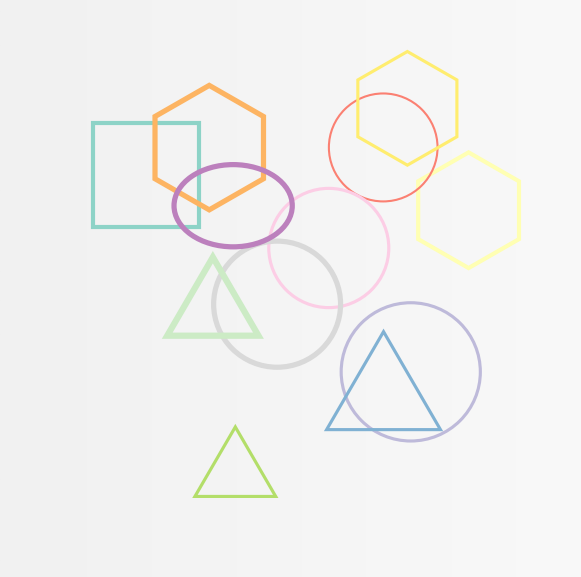[{"shape": "square", "thickness": 2, "radius": 0.45, "center": [0.251, 0.696]}, {"shape": "hexagon", "thickness": 2, "radius": 0.5, "center": [0.806, 0.635]}, {"shape": "circle", "thickness": 1.5, "radius": 0.6, "center": [0.707, 0.355]}, {"shape": "circle", "thickness": 1, "radius": 0.47, "center": [0.659, 0.744]}, {"shape": "triangle", "thickness": 1.5, "radius": 0.57, "center": [0.66, 0.312]}, {"shape": "hexagon", "thickness": 2.5, "radius": 0.54, "center": [0.36, 0.744]}, {"shape": "triangle", "thickness": 1.5, "radius": 0.4, "center": [0.405, 0.18]}, {"shape": "circle", "thickness": 1.5, "radius": 0.52, "center": [0.566, 0.57]}, {"shape": "circle", "thickness": 2.5, "radius": 0.55, "center": [0.477, 0.472]}, {"shape": "oval", "thickness": 2.5, "radius": 0.51, "center": [0.401, 0.643]}, {"shape": "triangle", "thickness": 3, "radius": 0.45, "center": [0.366, 0.463]}, {"shape": "hexagon", "thickness": 1.5, "radius": 0.49, "center": [0.701, 0.812]}]